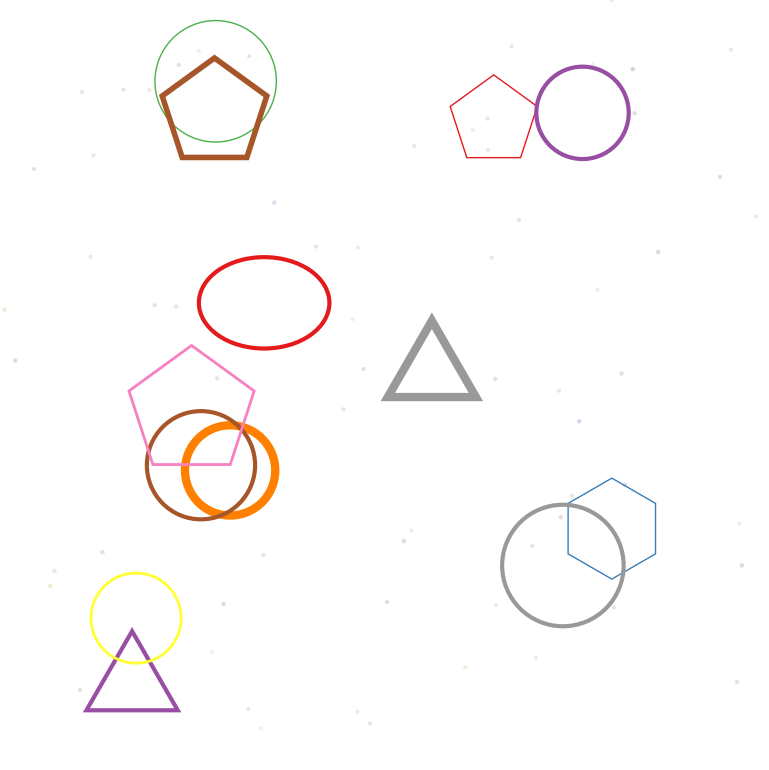[{"shape": "pentagon", "thickness": 0.5, "radius": 0.3, "center": [0.641, 0.843]}, {"shape": "oval", "thickness": 1.5, "radius": 0.42, "center": [0.343, 0.607]}, {"shape": "hexagon", "thickness": 0.5, "radius": 0.33, "center": [0.795, 0.313]}, {"shape": "circle", "thickness": 0.5, "radius": 0.39, "center": [0.28, 0.894]}, {"shape": "circle", "thickness": 1.5, "radius": 0.3, "center": [0.757, 0.853]}, {"shape": "triangle", "thickness": 1.5, "radius": 0.34, "center": [0.172, 0.112]}, {"shape": "circle", "thickness": 3, "radius": 0.29, "center": [0.299, 0.389]}, {"shape": "circle", "thickness": 1, "radius": 0.29, "center": [0.177, 0.197]}, {"shape": "circle", "thickness": 1.5, "radius": 0.35, "center": [0.261, 0.396]}, {"shape": "pentagon", "thickness": 2, "radius": 0.36, "center": [0.279, 0.853]}, {"shape": "pentagon", "thickness": 1, "radius": 0.43, "center": [0.249, 0.466]}, {"shape": "circle", "thickness": 1.5, "radius": 0.39, "center": [0.731, 0.266]}, {"shape": "triangle", "thickness": 3, "radius": 0.33, "center": [0.561, 0.517]}]